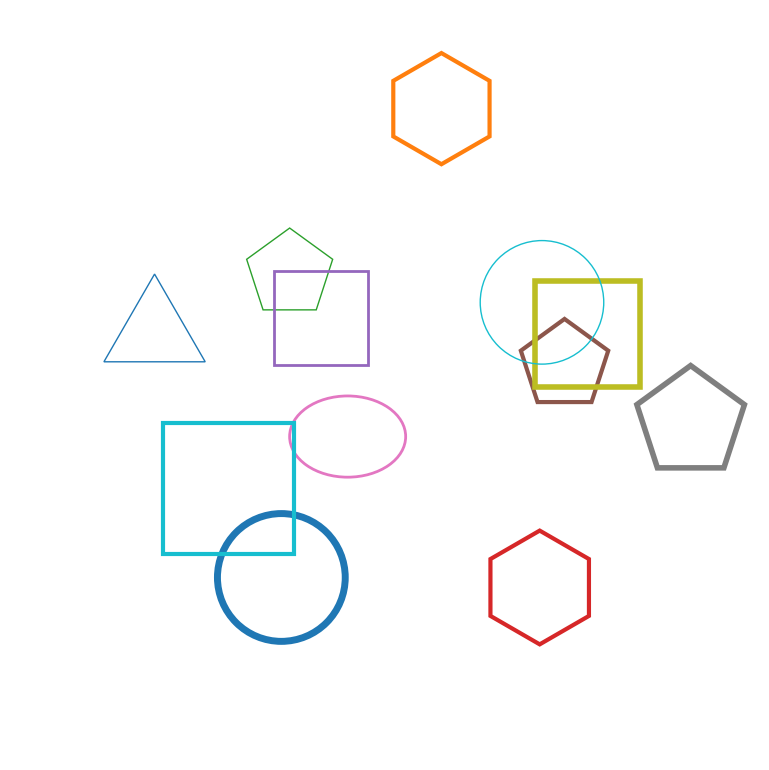[{"shape": "triangle", "thickness": 0.5, "radius": 0.38, "center": [0.201, 0.568]}, {"shape": "circle", "thickness": 2.5, "radius": 0.41, "center": [0.365, 0.25]}, {"shape": "hexagon", "thickness": 1.5, "radius": 0.36, "center": [0.573, 0.859]}, {"shape": "pentagon", "thickness": 0.5, "radius": 0.29, "center": [0.376, 0.645]}, {"shape": "hexagon", "thickness": 1.5, "radius": 0.37, "center": [0.701, 0.237]}, {"shape": "square", "thickness": 1, "radius": 0.31, "center": [0.417, 0.587]}, {"shape": "pentagon", "thickness": 1.5, "radius": 0.3, "center": [0.733, 0.526]}, {"shape": "oval", "thickness": 1, "radius": 0.38, "center": [0.451, 0.433]}, {"shape": "pentagon", "thickness": 2, "radius": 0.37, "center": [0.897, 0.452]}, {"shape": "square", "thickness": 2, "radius": 0.34, "center": [0.763, 0.566]}, {"shape": "circle", "thickness": 0.5, "radius": 0.4, "center": [0.704, 0.607]}, {"shape": "square", "thickness": 1.5, "radius": 0.43, "center": [0.297, 0.366]}]